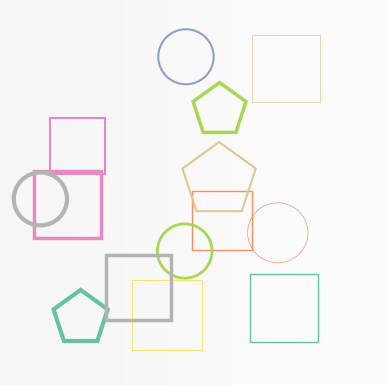[{"shape": "square", "thickness": 1, "radius": 0.44, "center": [0.733, 0.2]}, {"shape": "pentagon", "thickness": 3, "radius": 0.37, "center": [0.208, 0.174]}, {"shape": "circle", "thickness": 0.5, "radius": 0.39, "center": [0.717, 0.395]}, {"shape": "square", "thickness": 1, "radius": 0.38, "center": [0.573, 0.427]}, {"shape": "circle", "thickness": 1.5, "radius": 0.36, "center": [0.48, 0.853]}, {"shape": "square", "thickness": 2.5, "radius": 0.43, "center": [0.175, 0.468]}, {"shape": "square", "thickness": 1.5, "radius": 0.36, "center": [0.2, 0.621]}, {"shape": "circle", "thickness": 2, "radius": 0.35, "center": [0.477, 0.348]}, {"shape": "pentagon", "thickness": 2.5, "radius": 0.36, "center": [0.567, 0.714]}, {"shape": "square", "thickness": 0.5, "radius": 0.45, "center": [0.43, 0.181]}, {"shape": "pentagon", "thickness": 1.5, "radius": 0.5, "center": [0.565, 0.532]}, {"shape": "square", "thickness": 0.5, "radius": 0.43, "center": [0.738, 0.823]}, {"shape": "square", "thickness": 2.5, "radius": 0.42, "center": [0.358, 0.254]}, {"shape": "circle", "thickness": 3, "radius": 0.34, "center": [0.104, 0.483]}]